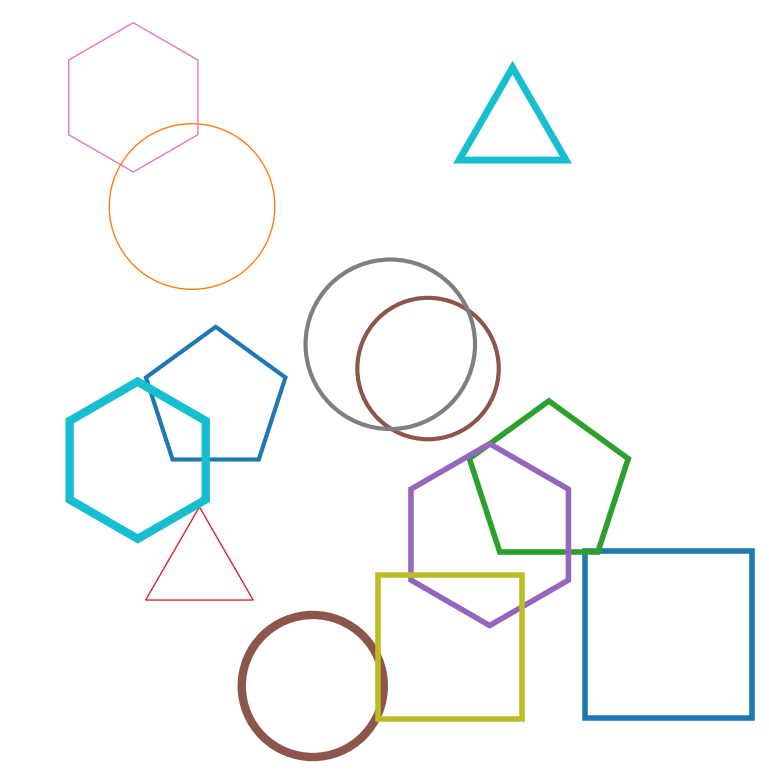[{"shape": "square", "thickness": 2, "radius": 0.54, "center": [0.869, 0.176]}, {"shape": "pentagon", "thickness": 1.5, "radius": 0.48, "center": [0.28, 0.48]}, {"shape": "circle", "thickness": 0.5, "radius": 0.54, "center": [0.249, 0.732]}, {"shape": "pentagon", "thickness": 2, "radius": 0.54, "center": [0.713, 0.371]}, {"shape": "triangle", "thickness": 0.5, "radius": 0.4, "center": [0.259, 0.261]}, {"shape": "hexagon", "thickness": 2, "radius": 0.59, "center": [0.636, 0.306]}, {"shape": "circle", "thickness": 1.5, "radius": 0.46, "center": [0.556, 0.521]}, {"shape": "circle", "thickness": 3, "radius": 0.46, "center": [0.406, 0.109]}, {"shape": "hexagon", "thickness": 0.5, "radius": 0.48, "center": [0.173, 0.874]}, {"shape": "circle", "thickness": 1.5, "radius": 0.55, "center": [0.507, 0.553]}, {"shape": "square", "thickness": 2, "radius": 0.47, "center": [0.585, 0.159]}, {"shape": "triangle", "thickness": 2.5, "radius": 0.4, "center": [0.666, 0.832]}, {"shape": "hexagon", "thickness": 3, "radius": 0.51, "center": [0.179, 0.402]}]